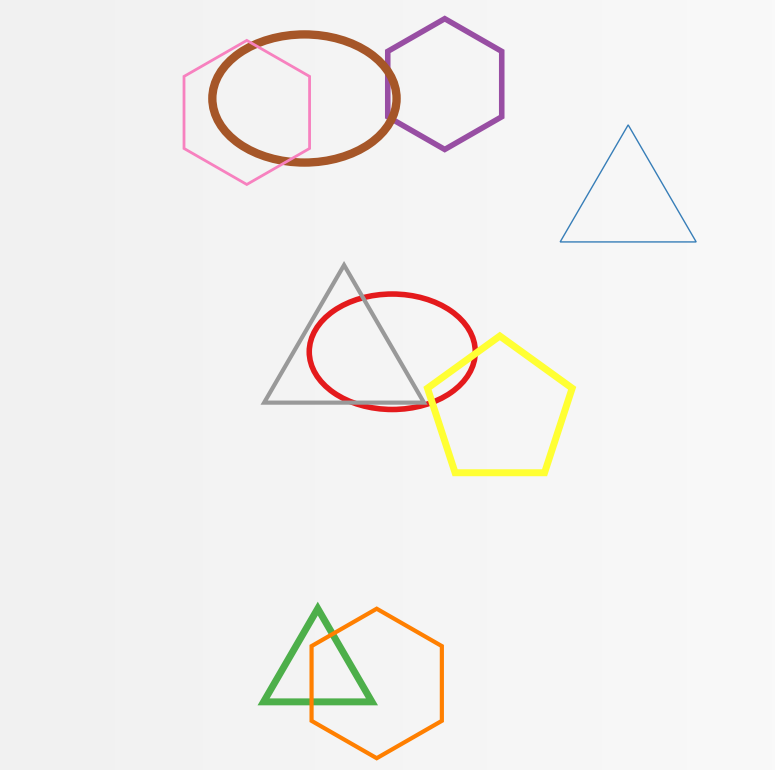[{"shape": "oval", "thickness": 2, "radius": 0.54, "center": [0.506, 0.543]}, {"shape": "triangle", "thickness": 0.5, "radius": 0.51, "center": [0.811, 0.736]}, {"shape": "triangle", "thickness": 2.5, "radius": 0.4, "center": [0.41, 0.129]}, {"shape": "hexagon", "thickness": 2, "radius": 0.42, "center": [0.574, 0.891]}, {"shape": "hexagon", "thickness": 1.5, "radius": 0.49, "center": [0.486, 0.112]}, {"shape": "pentagon", "thickness": 2.5, "radius": 0.49, "center": [0.645, 0.465]}, {"shape": "oval", "thickness": 3, "radius": 0.59, "center": [0.393, 0.872]}, {"shape": "hexagon", "thickness": 1, "radius": 0.47, "center": [0.318, 0.854]}, {"shape": "triangle", "thickness": 1.5, "radius": 0.6, "center": [0.444, 0.537]}]